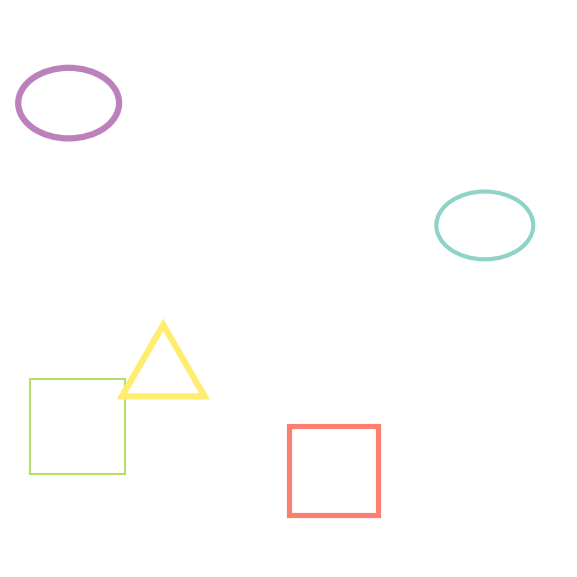[{"shape": "oval", "thickness": 2, "radius": 0.42, "center": [0.839, 0.609]}, {"shape": "square", "thickness": 2.5, "radius": 0.39, "center": [0.577, 0.185]}, {"shape": "square", "thickness": 1, "radius": 0.41, "center": [0.134, 0.26]}, {"shape": "oval", "thickness": 3, "radius": 0.44, "center": [0.119, 0.821]}, {"shape": "triangle", "thickness": 3, "radius": 0.41, "center": [0.283, 0.354]}]